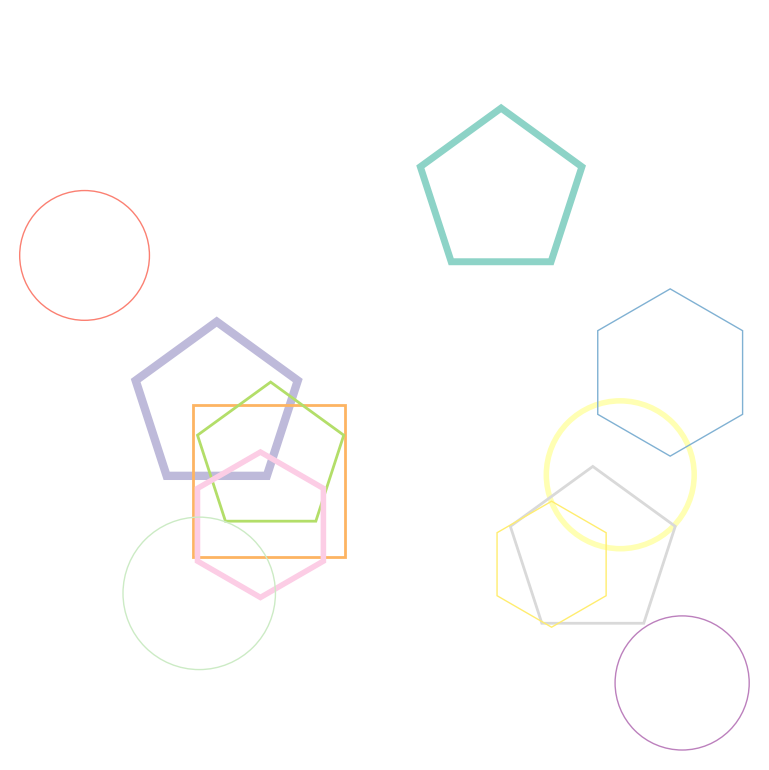[{"shape": "pentagon", "thickness": 2.5, "radius": 0.55, "center": [0.651, 0.749]}, {"shape": "circle", "thickness": 2, "radius": 0.48, "center": [0.806, 0.383]}, {"shape": "pentagon", "thickness": 3, "radius": 0.55, "center": [0.281, 0.472]}, {"shape": "circle", "thickness": 0.5, "radius": 0.42, "center": [0.11, 0.668]}, {"shape": "hexagon", "thickness": 0.5, "radius": 0.54, "center": [0.87, 0.516]}, {"shape": "square", "thickness": 1, "radius": 0.49, "center": [0.35, 0.375]}, {"shape": "pentagon", "thickness": 1, "radius": 0.5, "center": [0.351, 0.404]}, {"shape": "hexagon", "thickness": 2, "radius": 0.47, "center": [0.338, 0.318]}, {"shape": "pentagon", "thickness": 1, "radius": 0.56, "center": [0.77, 0.282]}, {"shape": "circle", "thickness": 0.5, "radius": 0.44, "center": [0.886, 0.113]}, {"shape": "circle", "thickness": 0.5, "radius": 0.49, "center": [0.259, 0.229]}, {"shape": "hexagon", "thickness": 0.5, "radius": 0.41, "center": [0.716, 0.267]}]